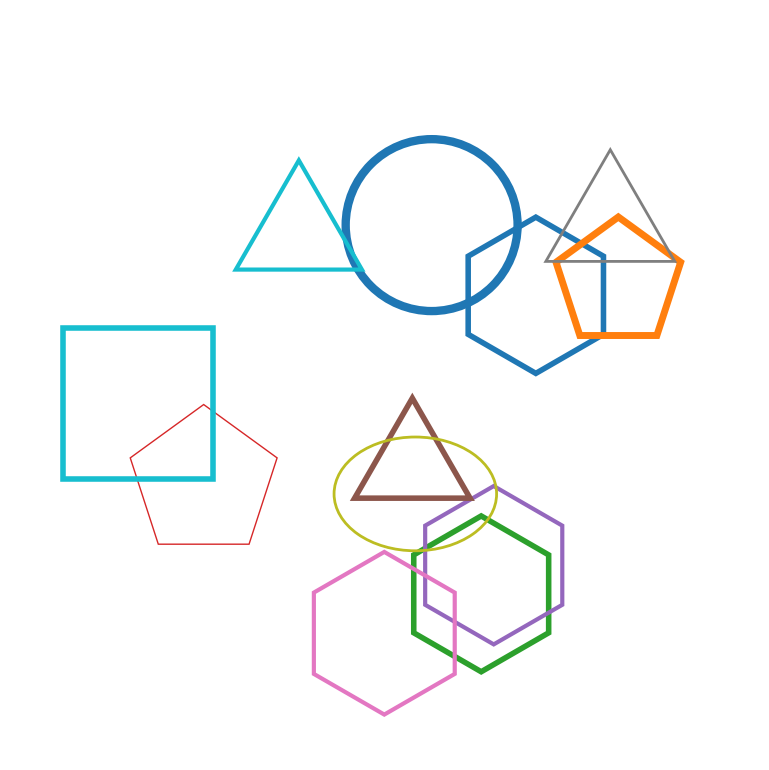[{"shape": "circle", "thickness": 3, "radius": 0.56, "center": [0.561, 0.708]}, {"shape": "hexagon", "thickness": 2, "radius": 0.51, "center": [0.696, 0.617]}, {"shape": "pentagon", "thickness": 2.5, "radius": 0.43, "center": [0.803, 0.633]}, {"shape": "hexagon", "thickness": 2, "radius": 0.51, "center": [0.625, 0.229]}, {"shape": "pentagon", "thickness": 0.5, "radius": 0.5, "center": [0.265, 0.374]}, {"shape": "hexagon", "thickness": 1.5, "radius": 0.51, "center": [0.641, 0.266]}, {"shape": "triangle", "thickness": 2, "radius": 0.43, "center": [0.536, 0.396]}, {"shape": "hexagon", "thickness": 1.5, "radius": 0.53, "center": [0.499, 0.178]}, {"shape": "triangle", "thickness": 1, "radius": 0.48, "center": [0.793, 0.709]}, {"shape": "oval", "thickness": 1, "radius": 0.53, "center": [0.539, 0.359]}, {"shape": "square", "thickness": 2, "radius": 0.49, "center": [0.179, 0.476]}, {"shape": "triangle", "thickness": 1.5, "radius": 0.47, "center": [0.388, 0.697]}]